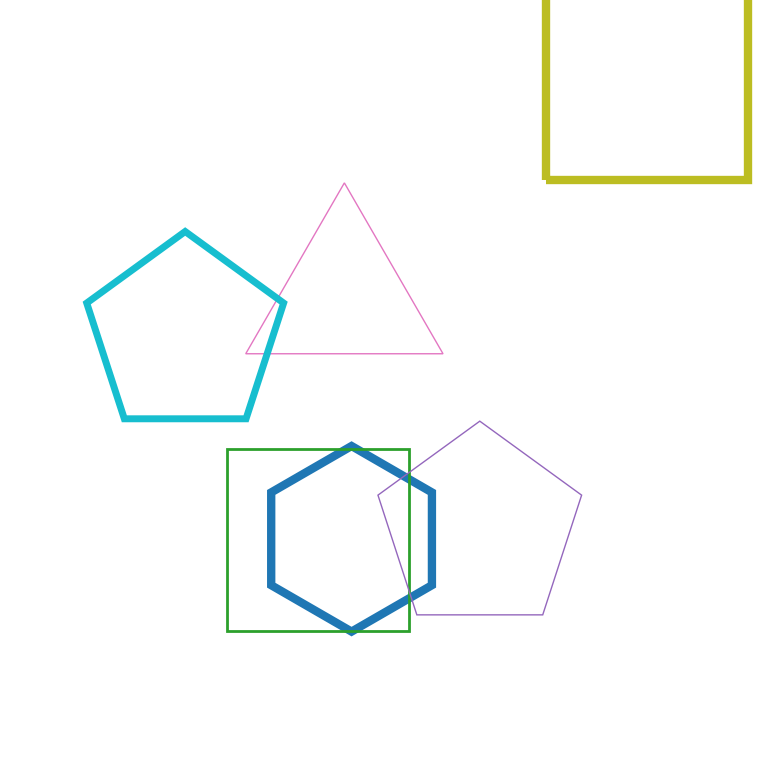[{"shape": "hexagon", "thickness": 3, "radius": 0.6, "center": [0.457, 0.3]}, {"shape": "square", "thickness": 1, "radius": 0.59, "center": [0.413, 0.299]}, {"shape": "pentagon", "thickness": 0.5, "radius": 0.7, "center": [0.623, 0.314]}, {"shape": "triangle", "thickness": 0.5, "radius": 0.74, "center": [0.447, 0.615]}, {"shape": "square", "thickness": 3, "radius": 0.66, "center": [0.84, 0.898]}, {"shape": "pentagon", "thickness": 2.5, "radius": 0.67, "center": [0.24, 0.565]}]